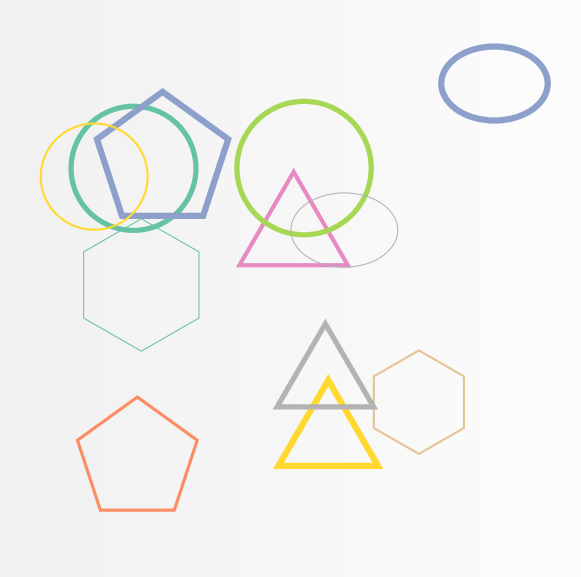[{"shape": "circle", "thickness": 2.5, "radius": 0.54, "center": [0.23, 0.708]}, {"shape": "hexagon", "thickness": 0.5, "radius": 0.57, "center": [0.243, 0.506]}, {"shape": "pentagon", "thickness": 1.5, "radius": 0.54, "center": [0.236, 0.203]}, {"shape": "oval", "thickness": 3, "radius": 0.46, "center": [0.851, 0.855]}, {"shape": "pentagon", "thickness": 3, "radius": 0.59, "center": [0.28, 0.721]}, {"shape": "triangle", "thickness": 2, "radius": 0.54, "center": [0.505, 0.594]}, {"shape": "circle", "thickness": 2.5, "radius": 0.58, "center": [0.523, 0.708]}, {"shape": "circle", "thickness": 1, "radius": 0.46, "center": [0.162, 0.693]}, {"shape": "triangle", "thickness": 3, "radius": 0.49, "center": [0.565, 0.242]}, {"shape": "hexagon", "thickness": 1, "radius": 0.45, "center": [0.721, 0.303]}, {"shape": "triangle", "thickness": 2.5, "radius": 0.48, "center": [0.56, 0.343]}, {"shape": "oval", "thickness": 0.5, "radius": 0.46, "center": [0.592, 0.601]}]